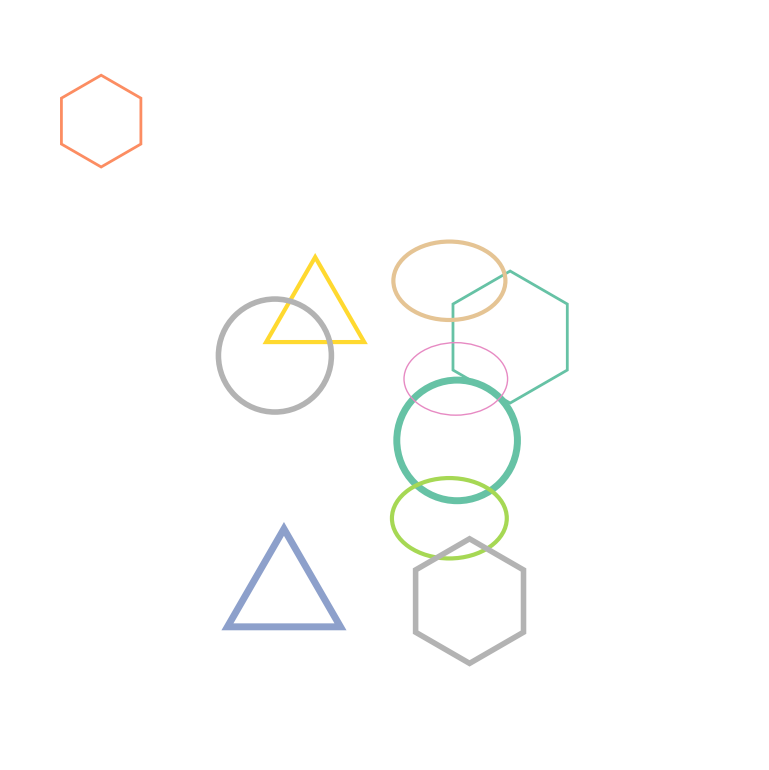[{"shape": "hexagon", "thickness": 1, "radius": 0.43, "center": [0.663, 0.562]}, {"shape": "circle", "thickness": 2.5, "radius": 0.39, "center": [0.594, 0.428]}, {"shape": "hexagon", "thickness": 1, "radius": 0.3, "center": [0.131, 0.843]}, {"shape": "triangle", "thickness": 2.5, "radius": 0.42, "center": [0.369, 0.228]}, {"shape": "oval", "thickness": 0.5, "radius": 0.34, "center": [0.592, 0.508]}, {"shape": "oval", "thickness": 1.5, "radius": 0.37, "center": [0.584, 0.327]}, {"shape": "triangle", "thickness": 1.5, "radius": 0.37, "center": [0.409, 0.593]}, {"shape": "oval", "thickness": 1.5, "radius": 0.36, "center": [0.584, 0.635]}, {"shape": "hexagon", "thickness": 2, "radius": 0.4, "center": [0.61, 0.219]}, {"shape": "circle", "thickness": 2, "radius": 0.37, "center": [0.357, 0.538]}]